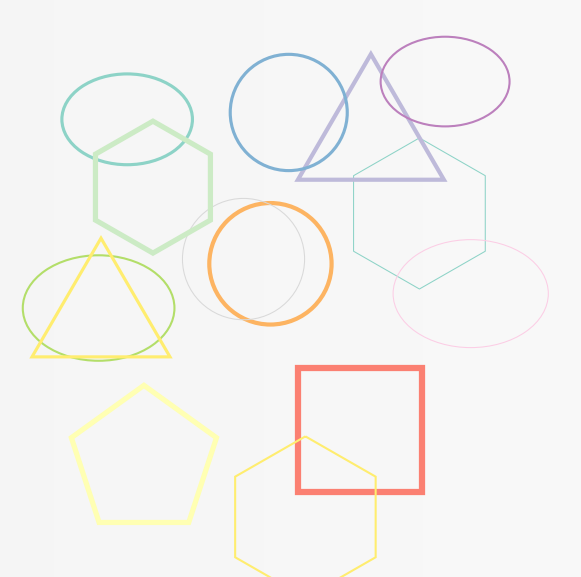[{"shape": "oval", "thickness": 1.5, "radius": 0.56, "center": [0.219, 0.793]}, {"shape": "hexagon", "thickness": 0.5, "radius": 0.65, "center": [0.722, 0.63]}, {"shape": "pentagon", "thickness": 2.5, "radius": 0.66, "center": [0.248, 0.201]}, {"shape": "triangle", "thickness": 2, "radius": 0.72, "center": [0.638, 0.76]}, {"shape": "square", "thickness": 3, "radius": 0.54, "center": [0.62, 0.255]}, {"shape": "circle", "thickness": 1.5, "radius": 0.5, "center": [0.497, 0.804]}, {"shape": "circle", "thickness": 2, "radius": 0.53, "center": [0.465, 0.542]}, {"shape": "oval", "thickness": 1, "radius": 0.65, "center": [0.17, 0.466]}, {"shape": "oval", "thickness": 0.5, "radius": 0.67, "center": [0.81, 0.491]}, {"shape": "circle", "thickness": 0.5, "radius": 0.53, "center": [0.419, 0.55]}, {"shape": "oval", "thickness": 1, "radius": 0.55, "center": [0.766, 0.858]}, {"shape": "hexagon", "thickness": 2.5, "radius": 0.57, "center": [0.263, 0.675]}, {"shape": "triangle", "thickness": 1.5, "radius": 0.69, "center": [0.174, 0.45]}, {"shape": "hexagon", "thickness": 1, "radius": 0.7, "center": [0.525, 0.104]}]